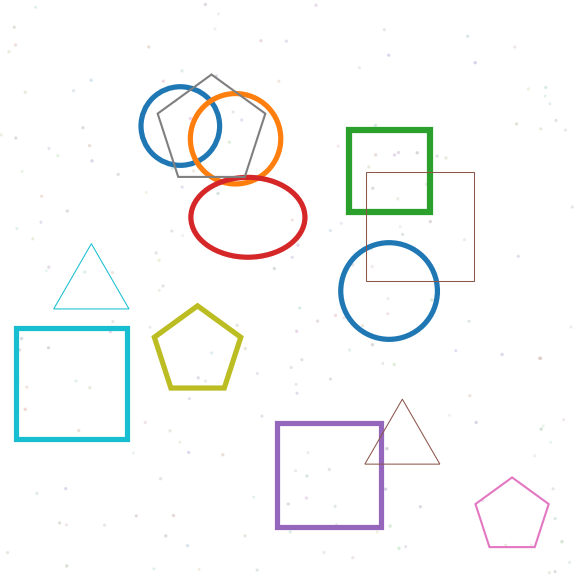[{"shape": "circle", "thickness": 2.5, "radius": 0.34, "center": [0.312, 0.781]}, {"shape": "circle", "thickness": 2.5, "radius": 0.42, "center": [0.674, 0.495]}, {"shape": "circle", "thickness": 2.5, "radius": 0.39, "center": [0.408, 0.759]}, {"shape": "square", "thickness": 3, "radius": 0.35, "center": [0.674, 0.703]}, {"shape": "oval", "thickness": 2.5, "radius": 0.49, "center": [0.429, 0.623]}, {"shape": "square", "thickness": 2.5, "radius": 0.45, "center": [0.57, 0.176]}, {"shape": "triangle", "thickness": 0.5, "radius": 0.38, "center": [0.697, 0.233]}, {"shape": "square", "thickness": 0.5, "radius": 0.47, "center": [0.727, 0.607]}, {"shape": "pentagon", "thickness": 1, "radius": 0.33, "center": [0.887, 0.106]}, {"shape": "pentagon", "thickness": 1, "radius": 0.49, "center": [0.366, 0.772]}, {"shape": "pentagon", "thickness": 2.5, "radius": 0.39, "center": [0.342, 0.391]}, {"shape": "triangle", "thickness": 0.5, "radius": 0.38, "center": [0.158, 0.502]}, {"shape": "square", "thickness": 2.5, "radius": 0.48, "center": [0.124, 0.334]}]